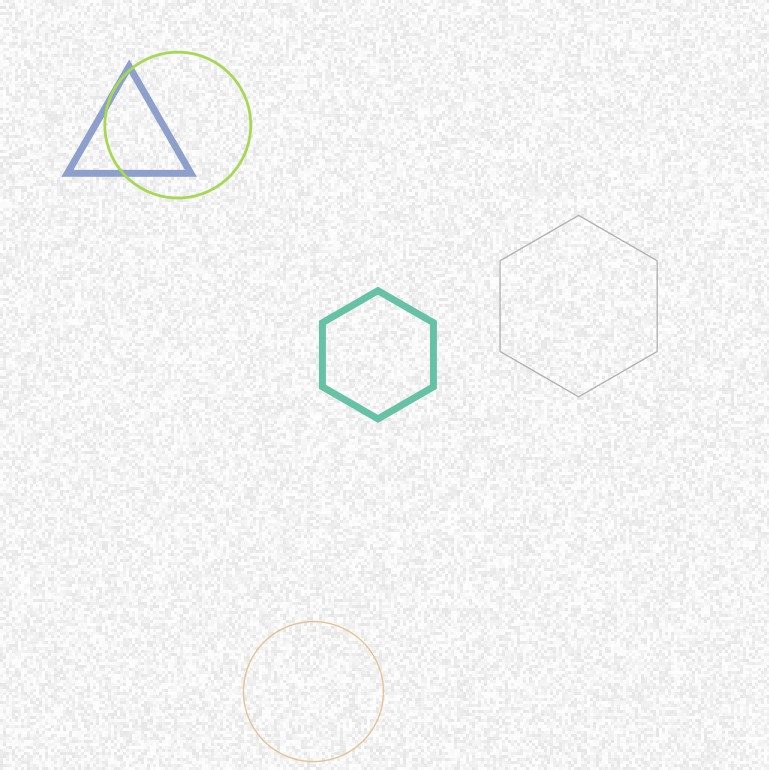[{"shape": "hexagon", "thickness": 2.5, "radius": 0.42, "center": [0.491, 0.539]}, {"shape": "triangle", "thickness": 2.5, "radius": 0.46, "center": [0.168, 0.821]}, {"shape": "circle", "thickness": 1, "radius": 0.47, "center": [0.231, 0.838]}, {"shape": "circle", "thickness": 0.5, "radius": 0.45, "center": [0.407, 0.102]}, {"shape": "hexagon", "thickness": 0.5, "radius": 0.59, "center": [0.751, 0.602]}]